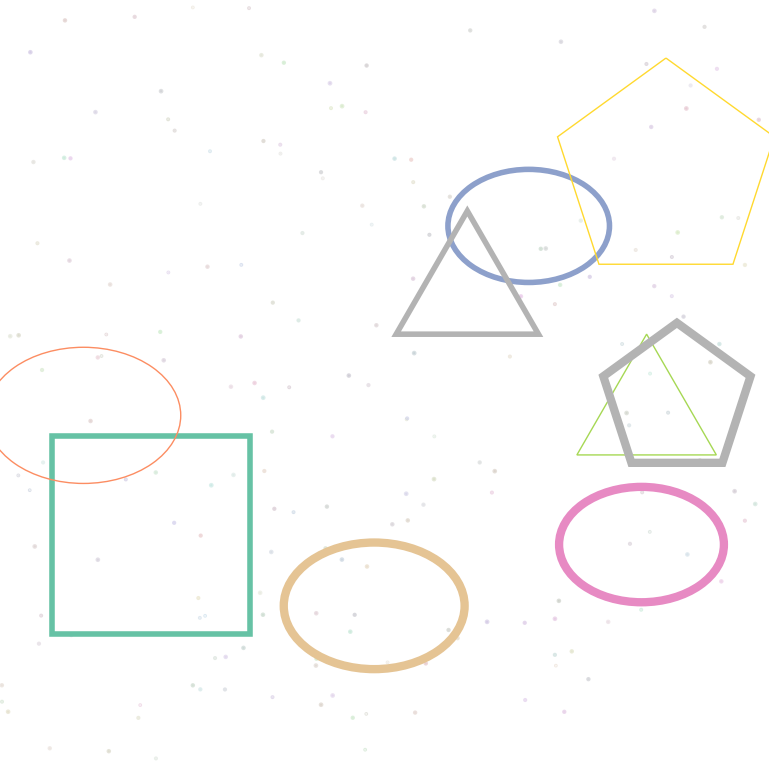[{"shape": "square", "thickness": 2, "radius": 0.64, "center": [0.196, 0.305]}, {"shape": "oval", "thickness": 0.5, "radius": 0.63, "center": [0.108, 0.461]}, {"shape": "oval", "thickness": 2, "radius": 0.52, "center": [0.687, 0.707]}, {"shape": "oval", "thickness": 3, "radius": 0.54, "center": [0.833, 0.293]}, {"shape": "triangle", "thickness": 0.5, "radius": 0.52, "center": [0.84, 0.461]}, {"shape": "pentagon", "thickness": 0.5, "radius": 0.74, "center": [0.865, 0.777]}, {"shape": "oval", "thickness": 3, "radius": 0.59, "center": [0.486, 0.213]}, {"shape": "triangle", "thickness": 2, "radius": 0.53, "center": [0.607, 0.619]}, {"shape": "pentagon", "thickness": 3, "radius": 0.5, "center": [0.879, 0.48]}]